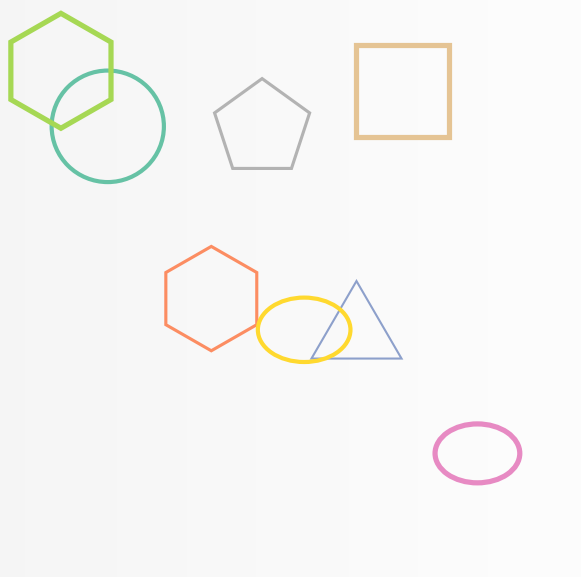[{"shape": "circle", "thickness": 2, "radius": 0.48, "center": [0.185, 0.78]}, {"shape": "hexagon", "thickness": 1.5, "radius": 0.45, "center": [0.364, 0.482]}, {"shape": "triangle", "thickness": 1, "radius": 0.45, "center": [0.613, 0.423]}, {"shape": "oval", "thickness": 2.5, "radius": 0.36, "center": [0.821, 0.214]}, {"shape": "hexagon", "thickness": 2.5, "radius": 0.5, "center": [0.105, 0.877]}, {"shape": "oval", "thickness": 2, "radius": 0.4, "center": [0.523, 0.428]}, {"shape": "square", "thickness": 2.5, "radius": 0.4, "center": [0.693, 0.842]}, {"shape": "pentagon", "thickness": 1.5, "radius": 0.43, "center": [0.451, 0.777]}]